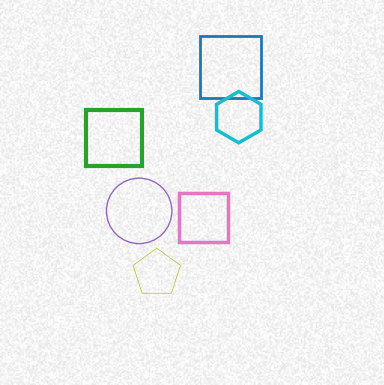[{"shape": "square", "thickness": 2, "radius": 0.4, "center": [0.598, 0.826]}, {"shape": "square", "thickness": 3, "radius": 0.37, "center": [0.296, 0.641]}, {"shape": "circle", "thickness": 1, "radius": 0.43, "center": [0.361, 0.452]}, {"shape": "square", "thickness": 2.5, "radius": 0.32, "center": [0.529, 0.436]}, {"shape": "pentagon", "thickness": 0.5, "radius": 0.32, "center": [0.407, 0.291]}, {"shape": "hexagon", "thickness": 2.5, "radius": 0.33, "center": [0.62, 0.696]}]